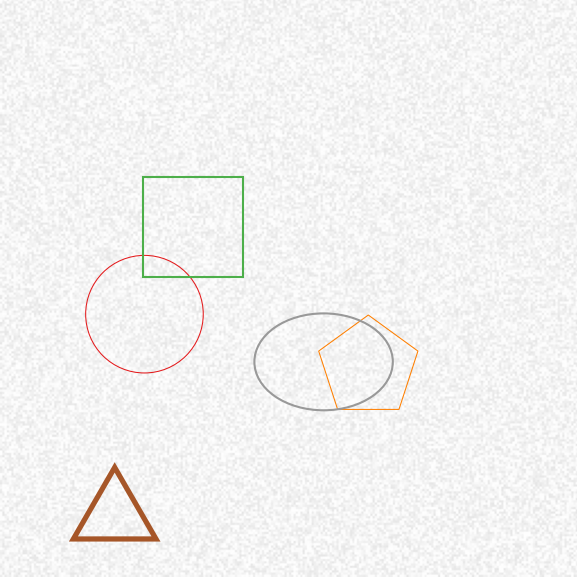[{"shape": "circle", "thickness": 0.5, "radius": 0.51, "center": [0.25, 0.455]}, {"shape": "square", "thickness": 1, "radius": 0.43, "center": [0.334, 0.606]}, {"shape": "pentagon", "thickness": 0.5, "radius": 0.45, "center": [0.638, 0.363]}, {"shape": "triangle", "thickness": 2.5, "radius": 0.41, "center": [0.199, 0.107]}, {"shape": "oval", "thickness": 1, "radius": 0.6, "center": [0.56, 0.373]}]